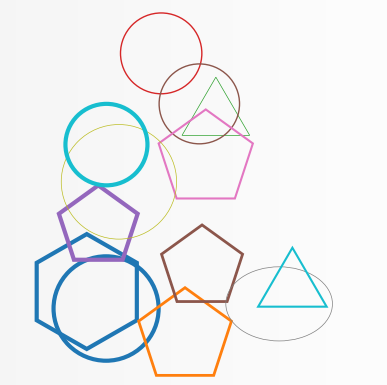[{"shape": "circle", "thickness": 3, "radius": 0.68, "center": [0.274, 0.199]}, {"shape": "hexagon", "thickness": 3, "radius": 0.75, "center": [0.224, 0.243]}, {"shape": "pentagon", "thickness": 2, "radius": 0.63, "center": [0.477, 0.127]}, {"shape": "triangle", "thickness": 0.5, "radius": 0.5, "center": [0.557, 0.699]}, {"shape": "circle", "thickness": 1, "radius": 0.52, "center": [0.416, 0.861]}, {"shape": "pentagon", "thickness": 3, "radius": 0.53, "center": [0.254, 0.412]}, {"shape": "circle", "thickness": 1, "radius": 0.52, "center": [0.514, 0.73]}, {"shape": "pentagon", "thickness": 2, "radius": 0.55, "center": [0.521, 0.306]}, {"shape": "pentagon", "thickness": 1.5, "radius": 0.64, "center": [0.531, 0.588]}, {"shape": "oval", "thickness": 0.5, "radius": 0.69, "center": [0.72, 0.211]}, {"shape": "circle", "thickness": 0.5, "radius": 0.74, "center": [0.307, 0.528]}, {"shape": "circle", "thickness": 3, "radius": 0.53, "center": [0.275, 0.624]}, {"shape": "triangle", "thickness": 1.5, "radius": 0.51, "center": [0.755, 0.254]}]